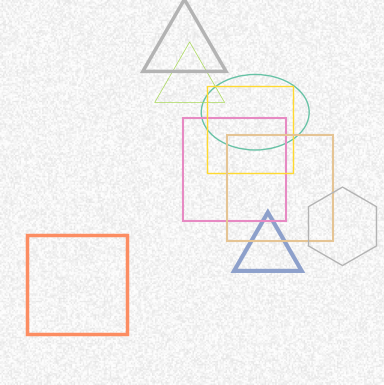[{"shape": "oval", "thickness": 1, "radius": 0.7, "center": [0.663, 0.708]}, {"shape": "square", "thickness": 2.5, "radius": 0.65, "center": [0.2, 0.261]}, {"shape": "triangle", "thickness": 3, "radius": 0.51, "center": [0.696, 0.347]}, {"shape": "square", "thickness": 1.5, "radius": 0.67, "center": [0.609, 0.559]}, {"shape": "triangle", "thickness": 0.5, "radius": 0.52, "center": [0.493, 0.786]}, {"shape": "square", "thickness": 1, "radius": 0.56, "center": [0.649, 0.663]}, {"shape": "square", "thickness": 1.5, "radius": 0.69, "center": [0.727, 0.512]}, {"shape": "triangle", "thickness": 2.5, "radius": 0.62, "center": [0.479, 0.877]}, {"shape": "hexagon", "thickness": 1, "radius": 0.51, "center": [0.89, 0.412]}]